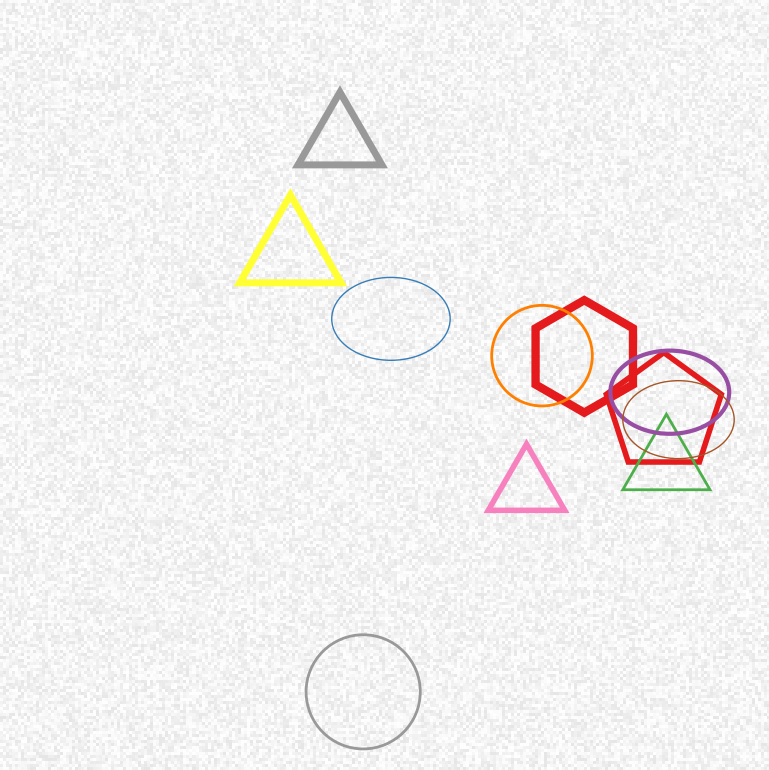[{"shape": "pentagon", "thickness": 2, "radius": 0.39, "center": [0.862, 0.464]}, {"shape": "hexagon", "thickness": 3, "radius": 0.37, "center": [0.759, 0.537]}, {"shape": "oval", "thickness": 0.5, "radius": 0.38, "center": [0.508, 0.586]}, {"shape": "triangle", "thickness": 1, "radius": 0.33, "center": [0.865, 0.397]}, {"shape": "oval", "thickness": 1.5, "radius": 0.39, "center": [0.87, 0.491]}, {"shape": "circle", "thickness": 1, "radius": 0.33, "center": [0.704, 0.538]}, {"shape": "triangle", "thickness": 2.5, "radius": 0.38, "center": [0.377, 0.671]}, {"shape": "oval", "thickness": 0.5, "radius": 0.36, "center": [0.881, 0.455]}, {"shape": "triangle", "thickness": 2, "radius": 0.29, "center": [0.684, 0.366]}, {"shape": "triangle", "thickness": 2.5, "radius": 0.31, "center": [0.442, 0.817]}, {"shape": "circle", "thickness": 1, "radius": 0.37, "center": [0.472, 0.102]}]